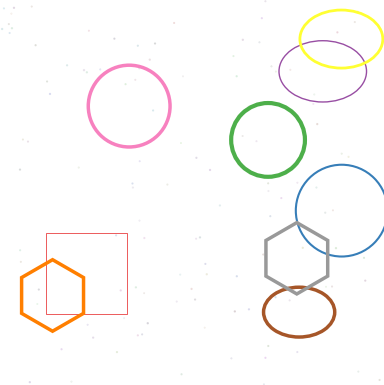[{"shape": "square", "thickness": 0.5, "radius": 0.53, "center": [0.225, 0.289]}, {"shape": "circle", "thickness": 1.5, "radius": 0.6, "center": [0.888, 0.453]}, {"shape": "circle", "thickness": 3, "radius": 0.48, "center": [0.696, 0.637]}, {"shape": "oval", "thickness": 1, "radius": 0.57, "center": [0.838, 0.815]}, {"shape": "hexagon", "thickness": 2.5, "radius": 0.46, "center": [0.137, 0.233]}, {"shape": "oval", "thickness": 2, "radius": 0.54, "center": [0.887, 0.899]}, {"shape": "oval", "thickness": 2.5, "radius": 0.46, "center": [0.777, 0.189]}, {"shape": "circle", "thickness": 2.5, "radius": 0.53, "center": [0.335, 0.724]}, {"shape": "hexagon", "thickness": 2.5, "radius": 0.46, "center": [0.771, 0.329]}]